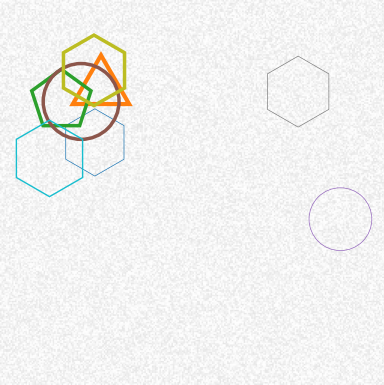[{"shape": "hexagon", "thickness": 0.5, "radius": 0.44, "center": [0.246, 0.63]}, {"shape": "triangle", "thickness": 3, "radius": 0.42, "center": [0.262, 0.772]}, {"shape": "pentagon", "thickness": 2.5, "radius": 0.4, "center": [0.159, 0.739]}, {"shape": "circle", "thickness": 0.5, "radius": 0.41, "center": [0.884, 0.431]}, {"shape": "circle", "thickness": 2.5, "radius": 0.49, "center": [0.211, 0.736]}, {"shape": "hexagon", "thickness": 0.5, "radius": 0.46, "center": [0.774, 0.762]}, {"shape": "hexagon", "thickness": 2.5, "radius": 0.46, "center": [0.244, 0.817]}, {"shape": "hexagon", "thickness": 1, "radius": 0.5, "center": [0.129, 0.589]}]